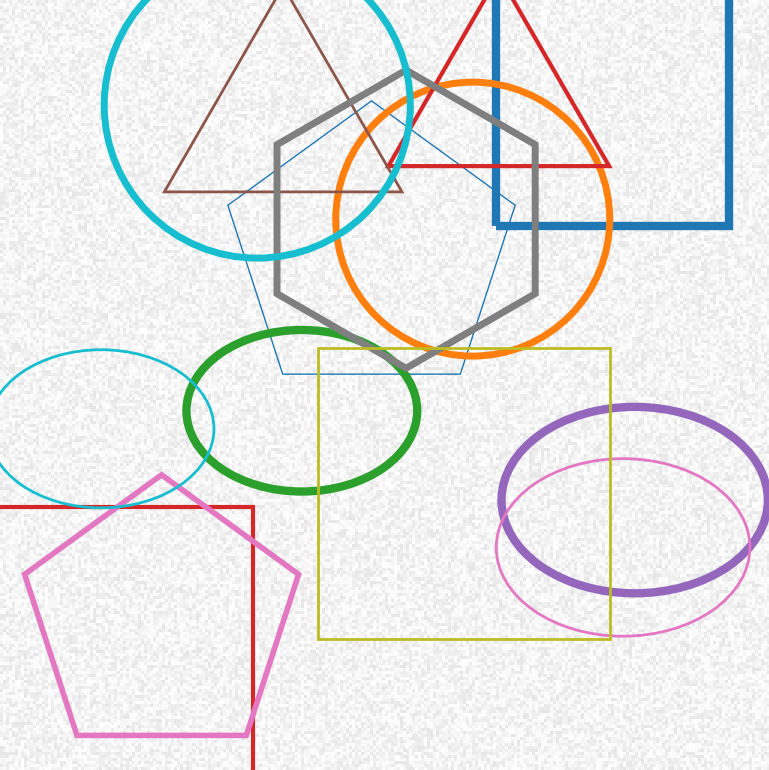[{"shape": "pentagon", "thickness": 0.5, "radius": 0.98, "center": [0.482, 0.673]}, {"shape": "square", "thickness": 3, "radius": 0.76, "center": [0.796, 0.857]}, {"shape": "circle", "thickness": 2.5, "radius": 0.89, "center": [0.614, 0.715]}, {"shape": "oval", "thickness": 3, "radius": 0.75, "center": [0.392, 0.467]}, {"shape": "triangle", "thickness": 1.5, "radius": 0.83, "center": [0.648, 0.867]}, {"shape": "square", "thickness": 1.5, "radius": 0.88, "center": [0.153, 0.166]}, {"shape": "oval", "thickness": 3, "radius": 0.86, "center": [0.824, 0.351]}, {"shape": "triangle", "thickness": 1, "radius": 0.89, "center": [0.368, 0.84]}, {"shape": "oval", "thickness": 1, "radius": 0.82, "center": [0.809, 0.289]}, {"shape": "pentagon", "thickness": 2, "radius": 0.94, "center": [0.21, 0.196]}, {"shape": "hexagon", "thickness": 2.5, "radius": 0.97, "center": [0.527, 0.715]}, {"shape": "square", "thickness": 1, "radius": 0.95, "center": [0.602, 0.359]}, {"shape": "circle", "thickness": 2.5, "radius": 0.99, "center": [0.334, 0.864]}, {"shape": "oval", "thickness": 1, "radius": 0.73, "center": [0.131, 0.443]}]